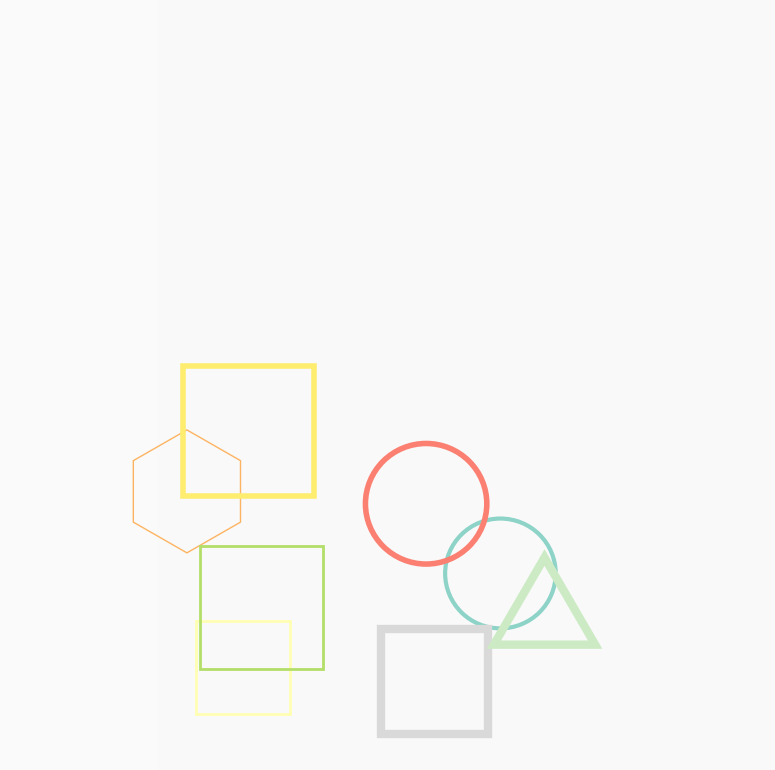[{"shape": "circle", "thickness": 1.5, "radius": 0.36, "center": [0.646, 0.255]}, {"shape": "square", "thickness": 1, "radius": 0.3, "center": [0.314, 0.133]}, {"shape": "circle", "thickness": 2, "radius": 0.39, "center": [0.55, 0.346]}, {"shape": "hexagon", "thickness": 0.5, "radius": 0.4, "center": [0.241, 0.362]}, {"shape": "square", "thickness": 1, "radius": 0.4, "center": [0.337, 0.211]}, {"shape": "square", "thickness": 3, "radius": 0.34, "center": [0.561, 0.115]}, {"shape": "triangle", "thickness": 3, "radius": 0.38, "center": [0.703, 0.201]}, {"shape": "square", "thickness": 2, "radius": 0.42, "center": [0.32, 0.441]}]